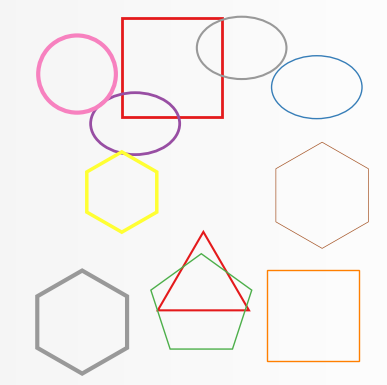[{"shape": "triangle", "thickness": 1.5, "radius": 0.68, "center": [0.525, 0.262]}, {"shape": "square", "thickness": 2, "radius": 0.64, "center": [0.444, 0.825]}, {"shape": "oval", "thickness": 1, "radius": 0.58, "center": [0.818, 0.774]}, {"shape": "pentagon", "thickness": 1, "radius": 0.68, "center": [0.519, 0.204]}, {"shape": "oval", "thickness": 2, "radius": 0.57, "center": [0.349, 0.679]}, {"shape": "square", "thickness": 1, "radius": 0.59, "center": [0.808, 0.18]}, {"shape": "hexagon", "thickness": 2.5, "radius": 0.52, "center": [0.314, 0.501]}, {"shape": "hexagon", "thickness": 0.5, "radius": 0.69, "center": [0.831, 0.493]}, {"shape": "circle", "thickness": 3, "radius": 0.5, "center": [0.199, 0.808]}, {"shape": "oval", "thickness": 1.5, "radius": 0.58, "center": [0.624, 0.876]}, {"shape": "hexagon", "thickness": 3, "radius": 0.67, "center": [0.212, 0.163]}]